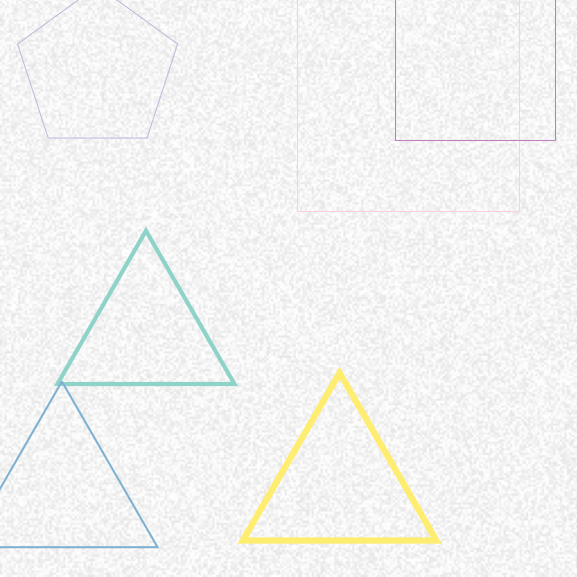[{"shape": "triangle", "thickness": 2, "radius": 0.88, "center": [0.253, 0.423]}, {"shape": "pentagon", "thickness": 0.5, "radius": 0.73, "center": [0.169, 0.878]}, {"shape": "triangle", "thickness": 1, "radius": 0.96, "center": [0.107, 0.147]}, {"shape": "square", "thickness": 0.5, "radius": 0.96, "center": [0.706, 0.825]}, {"shape": "square", "thickness": 0.5, "radius": 0.69, "center": [0.823, 0.894]}, {"shape": "triangle", "thickness": 3, "radius": 0.97, "center": [0.588, 0.16]}]